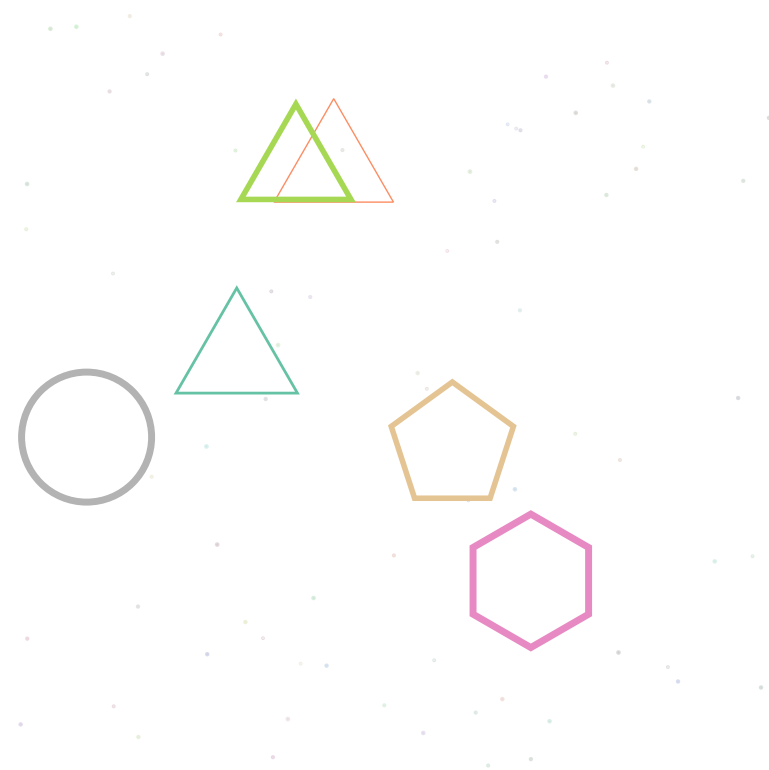[{"shape": "triangle", "thickness": 1, "radius": 0.46, "center": [0.307, 0.535]}, {"shape": "triangle", "thickness": 0.5, "radius": 0.45, "center": [0.433, 0.782]}, {"shape": "hexagon", "thickness": 2.5, "radius": 0.43, "center": [0.689, 0.246]}, {"shape": "triangle", "thickness": 2, "radius": 0.41, "center": [0.384, 0.782]}, {"shape": "pentagon", "thickness": 2, "radius": 0.42, "center": [0.587, 0.42]}, {"shape": "circle", "thickness": 2.5, "radius": 0.42, "center": [0.112, 0.432]}]